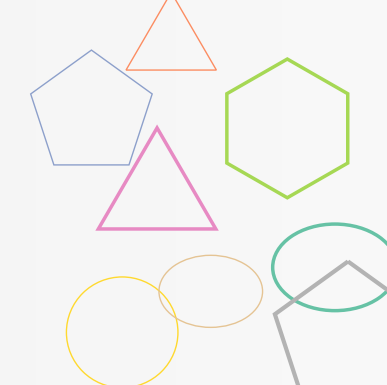[{"shape": "oval", "thickness": 2.5, "radius": 0.8, "center": [0.864, 0.306]}, {"shape": "triangle", "thickness": 1, "radius": 0.67, "center": [0.442, 0.885]}, {"shape": "pentagon", "thickness": 1, "radius": 0.82, "center": [0.236, 0.705]}, {"shape": "triangle", "thickness": 2.5, "radius": 0.87, "center": [0.405, 0.493]}, {"shape": "hexagon", "thickness": 2.5, "radius": 0.9, "center": [0.741, 0.666]}, {"shape": "circle", "thickness": 1, "radius": 0.72, "center": [0.315, 0.137]}, {"shape": "oval", "thickness": 1, "radius": 0.67, "center": [0.544, 0.243]}, {"shape": "pentagon", "thickness": 3, "radius": 0.99, "center": [0.898, 0.123]}]